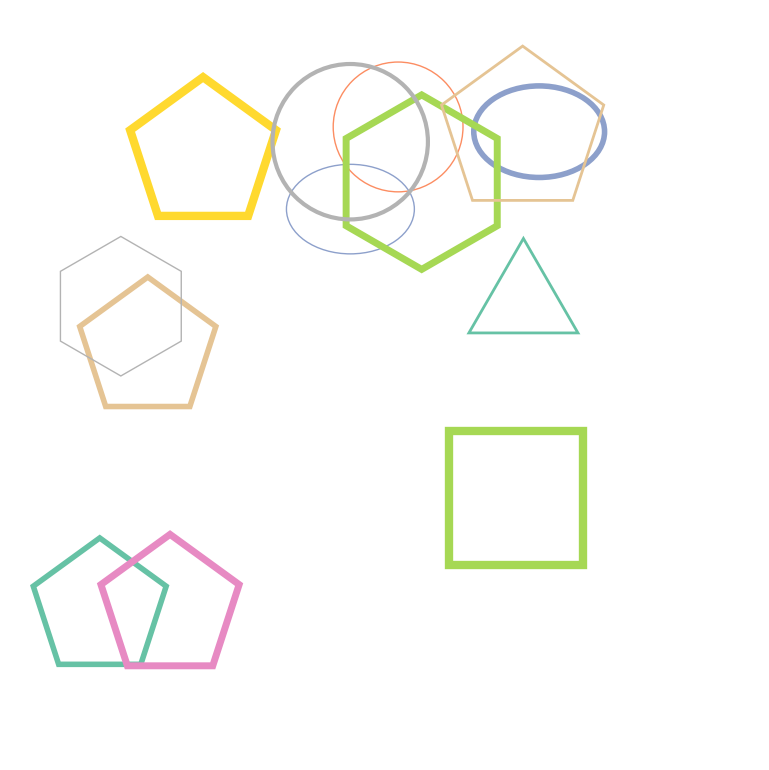[{"shape": "pentagon", "thickness": 2, "radius": 0.45, "center": [0.13, 0.211]}, {"shape": "triangle", "thickness": 1, "radius": 0.41, "center": [0.68, 0.609]}, {"shape": "circle", "thickness": 0.5, "radius": 0.42, "center": [0.517, 0.835]}, {"shape": "oval", "thickness": 2, "radius": 0.42, "center": [0.7, 0.829]}, {"shape": "oval", "thickness": 0.5, "radius": 0.42, "center": [0.455, 0.728]}, {"shape": "pentagon", "thickness": 2.5, "radius": 0.47, "center": [0.221, 0.212]}, {"shape": "hexagon", "thickness": 2.5, "radius": 0.57, "center": [0.548, 0.763]}, {"shape": "square", "thickness": 3, "radius": 0.44, "center": [0.67, 0.354]}, {"shape": "pentagon", "thickness": 3, "radius": 0.5, "center": [0.264, 0.8]}, {"shape": "pentagon", "thickness": 2, "radius": 0.46, "center": [0.192, 0.547]}, {"shape": "pentagon", "thickness": 1, "radius": 0.55, "center": [0.679, 0.829]}, {"shape": "circle", "thickness": 1.5, "radius": 0.5, "center": [0.455, 0.816]}, {"shape": "hexagon", "thickness": 0.5, "radius": 0.45, "center": [0.157, 0.602]}]